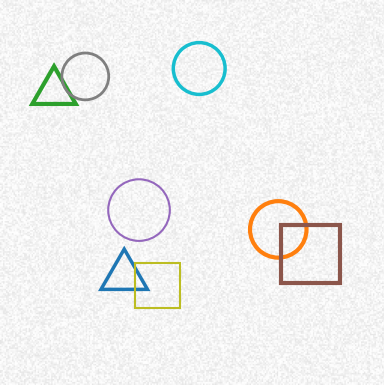[{"shape": "triangle", "thickness": 2.5, "radius": 0.35, "center": [0.323, 0.283]}, {"shape": "circle", "thickness": 3, "radius": 0.37, "center": [0.723, 0.404]}, {"shape": "triangle", "thickness": 3, "radius": 0.33, "center": [0.14, 0.763]}, {"shape": "circle", "thickness": 1.5, "radius": 0.4, "center": [0.361, 0.454]}, {"shape": "square", "thickness": 3, "radius": 0.38, "center": [0.807, 0.34]}, {"shape": "circle", "thickness": 2, "radius": 0.3, "center": [0.222, 0.801]}, {"shape": "square", "thickness": 1.5, "radius": 0.29, "center": [0.409, 0.259]}, {"shape": "circle", "thickness": 2.5, "radius": 0.34, "center": [0.517, 0.822]}]